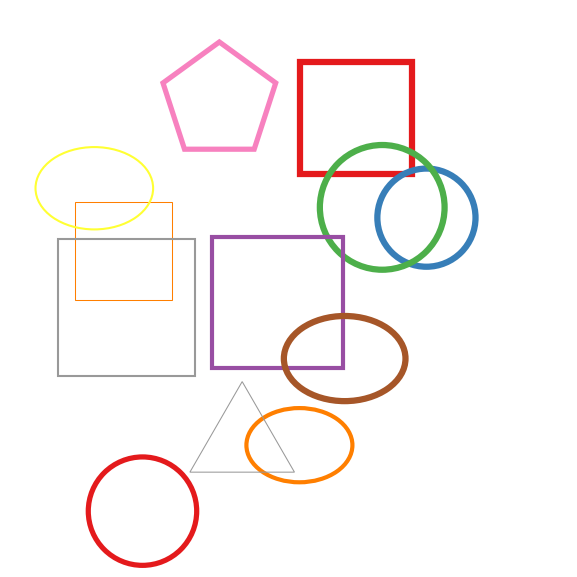[{"shape": "circle", "thickness": 2.5, "radius": 0.47, "center": [0.247, 0.114]}, {"shape": "square", "thickness": 3, "radius": 0.49, "center": [0.616, 0.795]}, {"shape": "circle", "thickness": 3, "radius": 0.42, "center": [0.738, 0.622]}, {"shape": "circle", "thickness": 3, "radius": 0.54, "center": [0.662, 0.64]}, {"shape": "square", "thickness": 2, "radius": 0.57, "center": [0.48, 0.475]}, {"shape": "oval", "thickness": 2, "radius": 0.46, "center": [0.518, 0.228]}, {"shape": "square", "thickness": 0.5, "radius": 0.42, "center": [0.214, 0.564]}, {"shape": "oval", "thickness": 1, "radius": 0.51, "center": [0.163, 0.673]}, {"shape": "oval", "thickness": 3, "radius": 0.53, "center": [0.597, 0.378]}, {"shape": "pentagon", "thickness": 2.5, "radius": 0.51, "center": [0.38, 0.824]}, {"shape": "triangle", "thickness": 0.5, "radius": 0.52, "center": [0.419, 0.234]}, {"shape": "square", "thickness": 1, "radius": 0.59, "center": [0.219, 0.467]}]